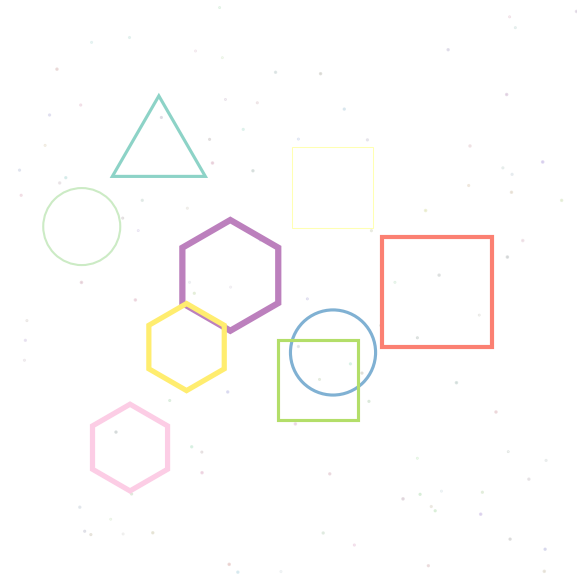[{"shape": "triangle", "thickness": 1.5, "radius": 0.46, "center": [0.275, 0.74]}, {"shape": "square", "thickness": 0.5, "radius": 0.35, "center": [0.575, 0.674]}, {"shape": "square", "thickness": 2, "radius": 0.48, "center": [0.757, 0.494]}, {"shape": "circle", "thickness": 1.5, "radius": 0.37, "center": [0.577, 0.389]}, {"shape": "square", "thickness": 1.5, "radius": 0.35, "center": [0.55, 0.342]}, {"shape": "hexagon", "thickness": 2.5, "radius": 0.38, "center": [0.225, 0.224]}, {"shape": "hexagon", "thickness": 3, "radius": 0.48, "center": [0.399, 0.522]}, {"shape": "circle", "thickness": 1, "radius": 0.33, "center": [0.142, 0.607]}, {"shape": "hexagon", "thickness": 2.5, "radius": 0.38, "center": [0.323, 0.398]}]